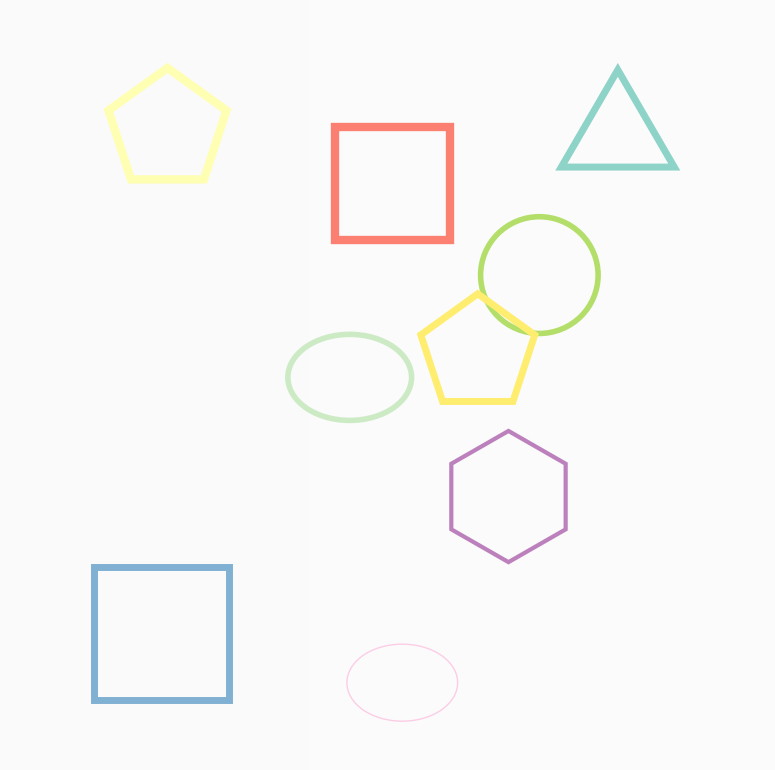[{"shape": "triangle", "thickness": 2.5, "radius": 0.42, "center": [0.797, 0.825]}, {"shape": "pentagon", "thickness": 3, "radius": 0.4, "center": [0.216, 0.832]}, {"shape": "square", "thickness": 3, "radius": 0.37, "center": [0.506, 0.762]}, {"shape": "square", "thickness": 2.5, "radius": 0.43, "center": [0.208, 0.177]}, {"shape": "circle", "thickness": 2, "radius": 0.38, "center": [0.696, 0.643]}, {"shape": "oval", "thickness": 0.5, "radius": 0.36, "center": [0.519, 0.113]}, {"shape": "hexagon", "thickness": 1.5, "radius": 0.43, "center": [0.656, 0.355]}, {"shape": "oval", "thickness": 2, "radius": 0.4, "center": [0.451, 0.51]}, {"shape": "pentagon", "thickness": 2.5, "radius": 0.39, "center": [0.616, 0.541]}]